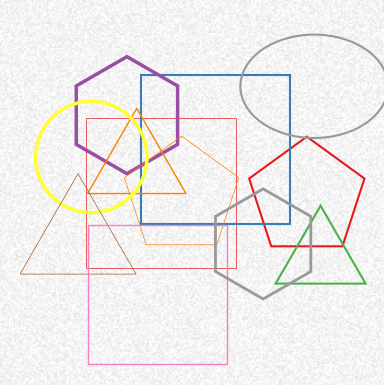[{"shape": "square", "thickness": 0.5, "radius": 0.98, "center": [0.418, 0.499]}, {"shape": "pentagon", "thickness": 1.5, "radius": 0.79, "center": [0.797, 0.488]}, {"shape": "square", "thickness": 1.5, "radius": 0.97, "center": [0.559, 0.612]}, {"shape": "triangle", "thickness": 1.5, "radius": 0.67, "center": [0.833, 0.331]}, {"shape": "hexagon", "thickness": 2.5, "radius": 0.76, "center": [0.33, 0.701]}, {"shape": "pentagon", "thickness": 0.5, "radius": 0.78, "center": [0.472, 0.49]}, {"shape": "triangle", "thickness": 1, "radius": 0.74, "center": [0.355, 0.571]}, {"shape": "circle", "thickness": 2.5, "radius": 0.72, "center": [0.237, 0.592]}, {"shape": "triangle", "thickness": 0.5, "radius": 0.87, "center": [0.203, 0.375]}, {"shape": "square", "thickness": 1, "radius": 0.9, "center": [0.409, 0.235]}, {"shape": "hexagon", "thickness": 2, "radius": 0.71, "center": [0.683, 0.366]}, {"shape": "oval", "thickness": 1.5, "radius": 0.96, "center": [0.816, 0.776]}]